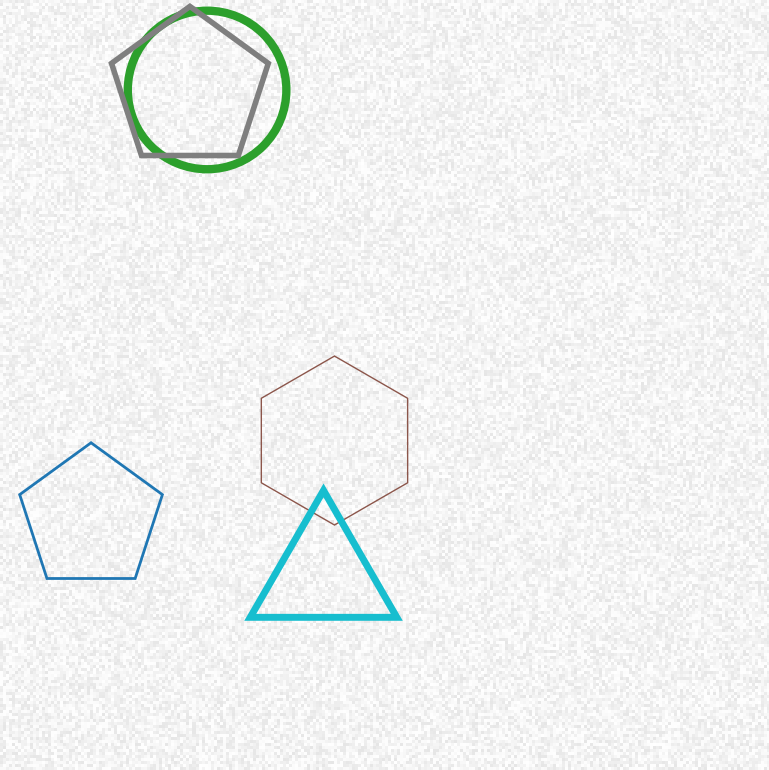[{"shape": "pentagon", "thickness": 1, "radius": 0.49, "center": [0.118, 0.328]}, {"shape": "circle", "thickness": 3, "radius": 0.51, "center": [0.269, 0.883]}, {"shape": "hexagon", "thickness": 0.5, "radius": 0.55, "center": [0.434, 0.428]}, {"shape": "pentagon", "thickness": 2, "radius": 0.54, "center": [0.247, 0.885]}, {"shape": "triangle", "thickness": 2.5, "radius": 0.55, "center": [0.42, 0.253]}]